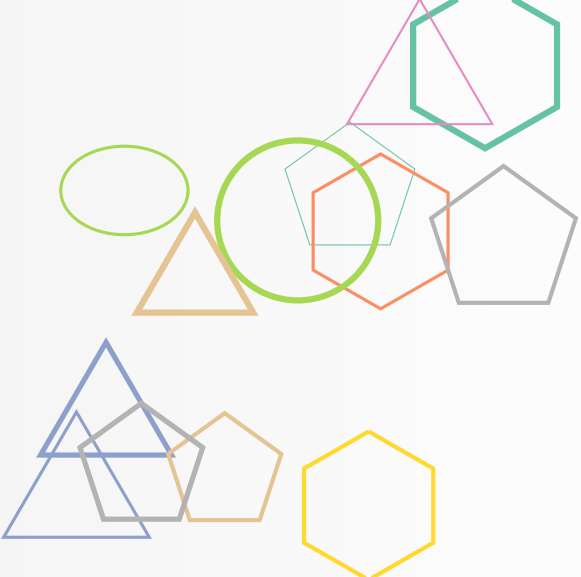[{"shape": "hexagon", "thickness": 3, "radius": 0.71, "center": [0.835, 0.885]}, {"shape": "pentagon", "thickness": 0.5, "radius": 0.59, "center": [0.602, 0.67]}, {"shape": "hexagon", "thickness": 1.5, "radius": 0.67, "center": [0.655, 0.598]}, {"shape": "triangle", "thickness": 2.5, "radius": 0.65, "center": [0.182, 0.276]}, {"shape": "triangle", "thickness": 1.5, "radius": 0.72, "center": [0.132, 0.141]}, {"shape": "triangle", "thickness": 1, "radius": 0.72, "center": [0.722, 0.856]}, {"shape": "circle", "thickness": 3, "radius": 0.69, "center": [0.512, 0.617]}, {"shape": "oval", "thickness": 1.5, "radius": 0.55, "center": [0.214, 0.669]}, {"shape": "hexagon", "thickness": 2, "radius": 0.64, "center": [0.634, 0.124]}, {"shape": "triangle", "thickness": 3, "radius": 0.58, "center": [0.335, 0.516]}, {"shape": "pentagon", "thickness": 2, "radius": 0.51, "center": [0.387, 0.181]}, {"shape": "pentagon", "thickness": 2.5, "radius": 0.55, "center": [0.243, 0.19]}, {"shape": "pentagon", "thickness": 2, "radius": 0.65, "center": [0.866, 0.581]}]